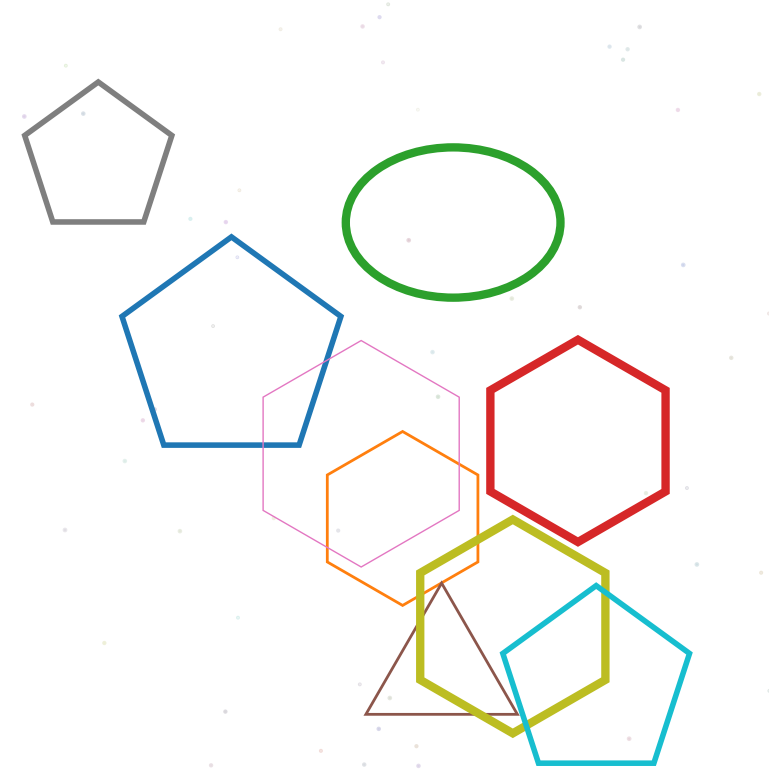[{"shape": "pentagon", "thickness": 2, "radius": 0.75, "center": [0.301, 0.543]}, {"shape": "hexagon", "thickness": 1, "radius": 0.56, "center": [0.523, 0.327]}, {"shape": "oval", "thickness": 3, "radius": 0.7, "center": [0.589, 0.711]}, {"shape": "hexagon", "thickness": 3, "radius": 0.66, "center": [0.751, 0.427]}, {"shape": "triangle", "thickness": 1, "radius": 0.57, "center": [0.574, 0.129]}, {"shape": "hexagon", "thickness": 0.5, "radius": 0.74, "center": [0.469, 0.411]}, {"shape": "pentagon", "thickness": 2, "radius": 0.5, "center": [0.128, 0.793]}, {"shape": "hexagon", "thickness": 3, "radius": 0.69, "center": [0.666, 0.186]}, {"shape": "pentagon", "thickness": 2, "radius": 0.64, "center": [0.774, 0.112]}]